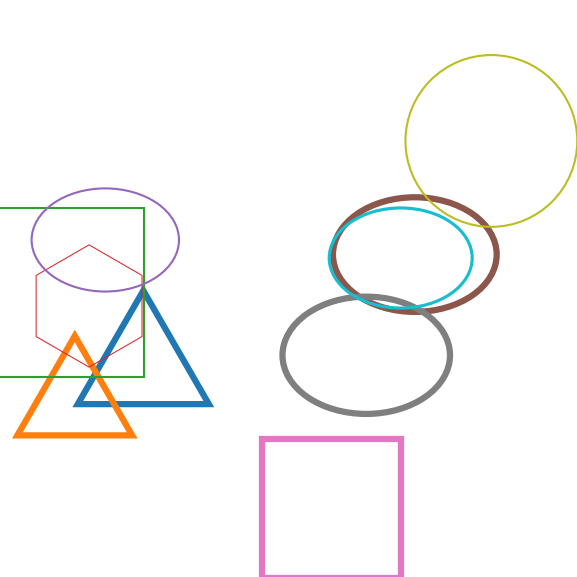[{"shape": "triangle", "thickness": 3, "radius": 0.66, "center": [0.248, 0.365]}, {"shape": "triangle", "thickness": 3, "radius": 0.57, "center": [0.129, 0.303]}, {"shape": "square", "thickness": 1, "radius": 0.73, "center": [0.102, 0.493]}, {"shape": "hexagon", "thickness": 0.5, "radius": 0.53, "center": [0.154, 0.469]}, {"shape": "oval", "thickness": 1, "radius": 0.64, "center": [0.182, 0.584]}, {"shape": "oval", "thickness": 3, "radius": 0.71, "center": [0.718, 0.558]}, {"shape": "square", "thickness": 3, "radius": 0.6, "center": [0.575, 0.119]}, {"shape": "oval", "thickness": 3, "radius": 0.73, "center": [0.634, 0.384]}, {"shape": "circle", "thickness": 1, "radius": 0.74, "center": [0.851, 0.755]}, {"shape": "oval", "thickness": 1.5, "radius": 0.62, "center": [0.694, 0.552]}]